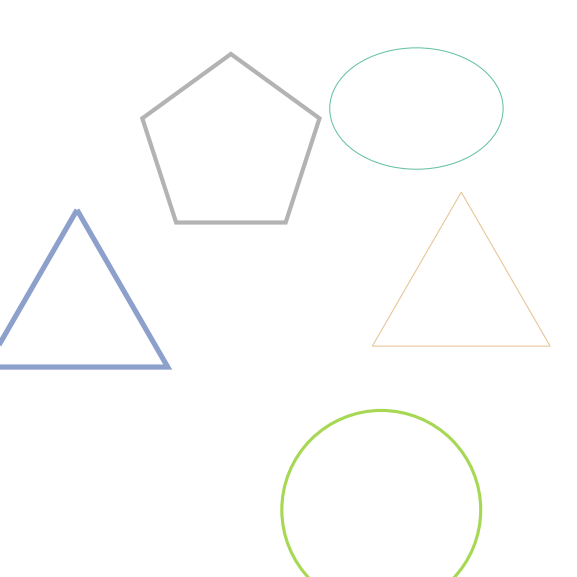[{"shape": "oval", "thickness": 0.5, "radius": 0.75, "center": [0.721, 0.811]}, {"shape": "triangle", "thickness": 2.5, "radius": 0.91, "center": [0.133, 0.454]}, {"shape": "circle", "thickness": 1.5, "radius": 0.86, "center": [0.66, 0.116]}, {"shape": "triangle", "thickness": 0.5, "radius": 0.89, "center": [0.799, 0.489]}, {"shape": "pentagon", "thickness": 2, "radius": 0.81, "center": [0.4, 0.744]}]